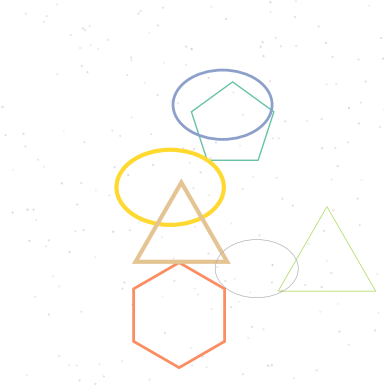[{"shape": "pentagon", "thickness": 1, "radius": 0.56, "center": [0.604, 0.675]}, {"shape": "hexagon", "thickness": 2, "radius": 0.68, "center": [0.465, 0.182]}, {"shape": "oval", "thickness": 2, "radius": 0.64, "center": [0.578, 0.728]}, {"shape": "triangle", "thickness": 0.5, "radius": 0.73, "center": [0.849, 0.317]}, {"shape": "oval", "thickness": 3, "radius": 0.7, "center": [0.442, 0.513]}, {"shape": "triangle", "thickness": 3, "radius": 0.69, "center": [0.471, 0.389]}, {"shape": "oval", "thickness": 0.5, "radius": 0.54, "center": [0.667, 0.302]}]